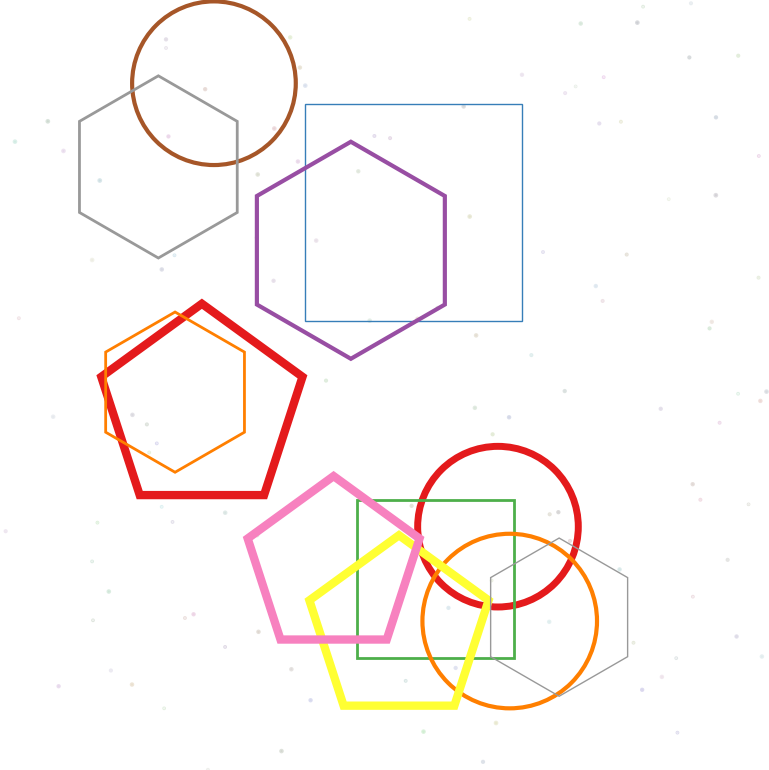[{"shape": "circle", "thickness": 2.5, "radius": 0.52, "center": [0.647, 0.316]}, {"shape": "pentagon", "thickness": 3, "radius": 0.69, "center": [0.262, 0.468]}, {"shape": "square", "thickness": 0.5, "radius": 0.7, "center": [0.537, 0.724]}, {"shape": "square", "thickness": 1, "radius": 0.51, "center": [0.565, 0.248]}, {"shape": "hexagon", "thickness": 1.5, "radius": 0.7, "center": [0.456, 0.675]}, {"shape": "hexagon", "thickness": 1, "radius": 0.52, "center": [0.227, 0.491]}, {"shape": "circle", "thickness": 1.5, "radius": 0.57, "center": [0.662, 0.193]}, {"shape": "pentagon", "thickness": 3, "radius": 0.61, "center": [0.518, 0.183]}, {"shape": "circle", "thickness": 1.5, "radius": 0.53, "center": [0.278, 0.892]}, {"shape": "pentagon", "thickness": 3, "radius": 0.59, "center": [0.433, 0.264]}, {"shape": "hexagon", "thickness": 1, "radius": 0.59, "center": [0.206, 0.783]}, {"shape": "hexagon", "thickness": 0.5, "radius": 0.51, "center": [0.726, 0.199]}]